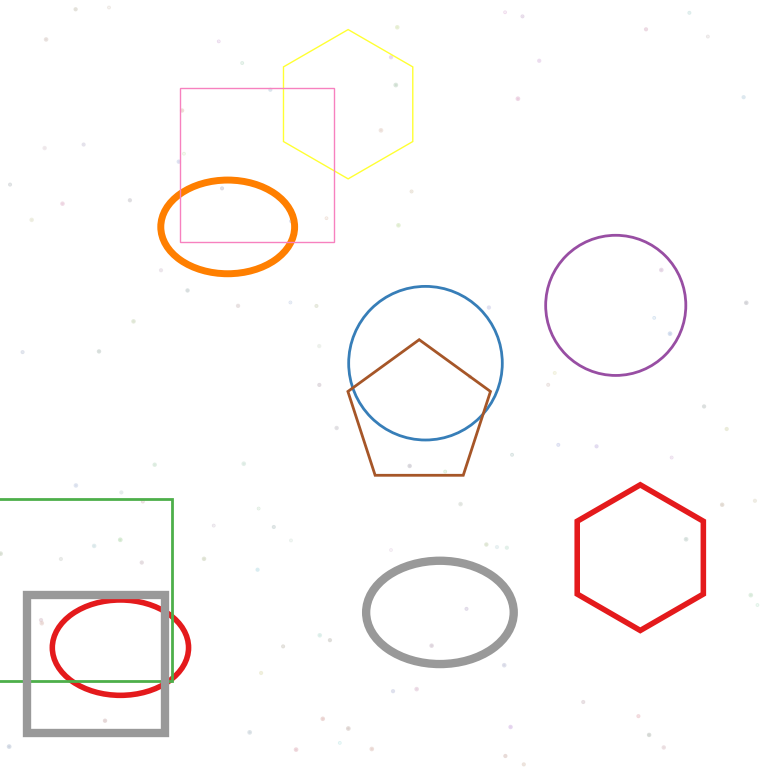[{"shape": "hexagon", "thickness": 2, "radius": 0.47, "center": [0.832, 0.276]}, {"shape": "oval", "thickness": 2, "radius": 0.44, "center": [0.156, 0.159]}, {"shape": "circle", "thickness": 1, "radius": 0.5, "center": [0.553, 0.528]}, {"shape": "square", "thickness": 1, "radius": 0.59, "center": [0.105, 0.234]}, {"shape": "circle", "thickness": 1, "radius": 0.46, "center": [0.8, 0.603]}, {"shape": "oval", "thickness": 2.5, "radius": 0.43, "center": [0.296, 0.705]}, {"shape": "hexagon", "thickness": 0.5, "radius": 0.48, "center": [0.452, 0.865]}, {"shape": "pentagon", "thickness": 1, "radius": 0.49, "center": [0.544, 0.462]}, {"shape": "square", "thickness": 0.5, "radius": 0.5, "center": [0.334, 0.786]}, {"shape": "oval", "thickness": 3, "radius": 0.48, "center": [0.571, 0.205]}, {"shape": "square", "thickness": 3, "radius": 0.45, "center": [0.124, 0.138]}]